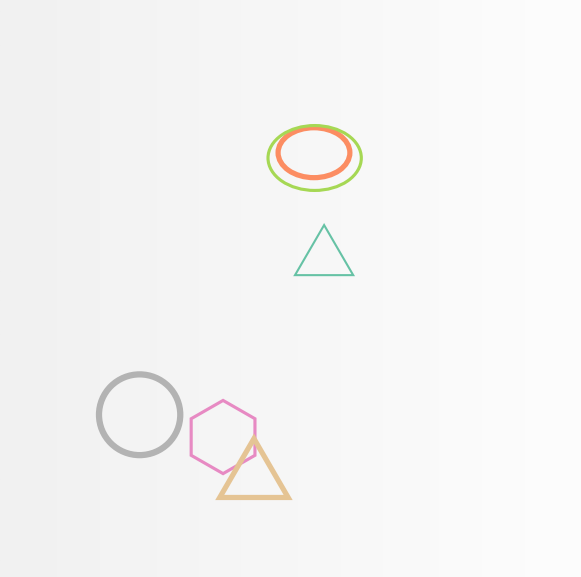[{"shape": "triangle", "thickness": 1, "radius": 0.29, "center": [0.558, 0.552]}, {"shape": "oval", "thickness": 2.5, "radius": 0.31, "center": [0.54, 0.735]}, {"shape": "hexagon", "thickness": 1.5, "radius": 0.32, "center": [0.384, 0.242]}, {"shape": "oval", "thickness": 1.5, "radius": 0.4, "center": [0.541, 0.726]}, {"shape": "triangle", "thickness": 2.5, "radius": 0.34, "center": [0.437, 0.172]}, {"shape": "circle", "thickness": 3, "radius": 0.35, "center": [0.24, 0.281]}]